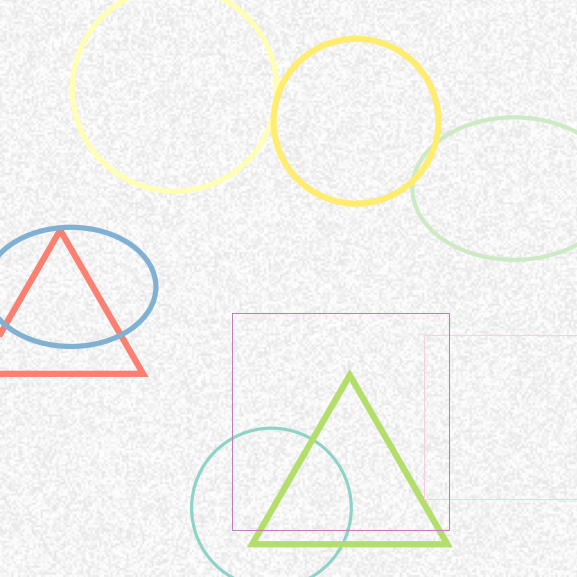[{"shape": "circle", "thickness": 1.5, "radius": 0.69, "center": [0.47, 0.12]}, {"shape": "circle", "thickness": 2.5, "radius": 0.89, "center": [0.302, 0.845]}, {"shape": "triangle", "thickness": 3, "radius": 0.83, "center": [0.104, 0.435]}, {"shape": "oval", "thickness": 2.5, "radius": 0.74, "center": [0.123, 0.502]}, {"shape": "triangle", "thickness": 3, "radius": 0.98, "center": [0.606, 0.154]}, {"shape": "square", "thickness": 0.5, "radius": 0.71, "center": [0.876, 0.277]}, {"shape": "square", "thickness": 0.5, "radius": 0.94, "center": [0.59, 0.269]}, {"shape": "oval", "thickness": 2, "radius": 0.88, "center": [0.89, 0.673]}, {"shape": "circle", "thickness": 3, "radius": 0.71, "center": [0.617, 0.789]}]